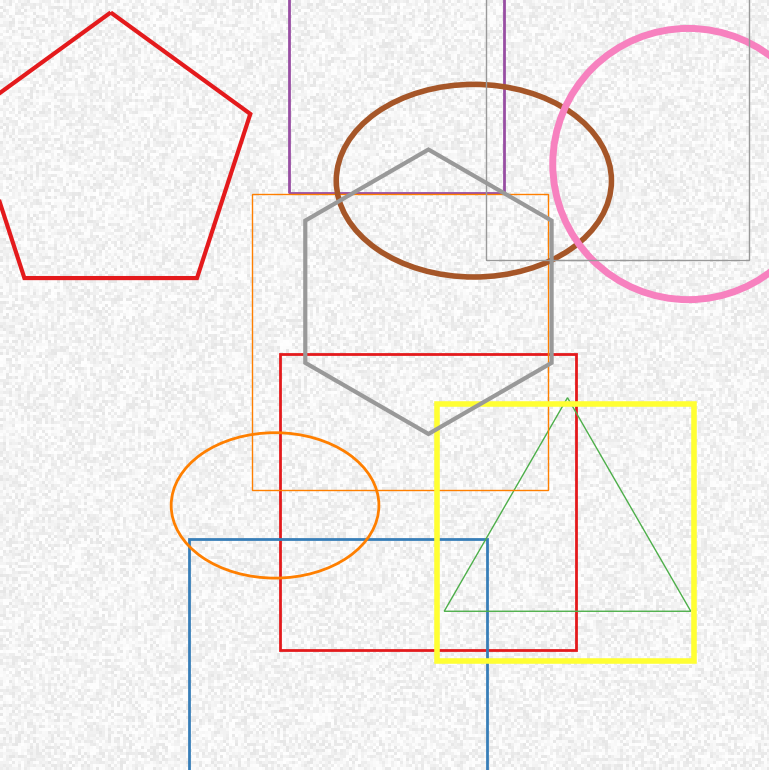[{"shape": "square", "thickness": 1, "radius": 0.96, "center": [0.556, 0.348]}, {"shape": "pentagon", "thickness": 1.5, "radius": 0.95, "center": [0.144, 0.793]}, {"shape": "square", "thickness": 1, "radius": 0.96, "center": [0.439, 0.107]}, {"shape": "triangle", "thickness": 0.5, "radius": 0.92, "center": [0.737, 0.299]}, {"shape": "square", "thickness": 1, "radius": 0.7, "center": [0.515, 0.889]}, {"shape": "oval", "thickness": 1, "radius": 0.67, "center": [0.357, 0.344]}, {"shape": "square", "thickness": 0.5, "radius": 0.96, "center": [0.52, 0.556]}, {"shape": "square", "thickness": 2, "radius": 0.84, "center": [0.734, 0.309]}, {"shape": "oval", "thickness": 2, "radius": 0.89, "center": [0.615, 0.765]}, {"shape": "circle", "thickness": 2.5, "radius": 0.88, "center": [0.894, 0.787]}, {"shape": "hexagon", "thickness": 1.5, "radius": 0.92, "center": [0.556, 0.621]}, {"shape": "square", "thickness": 0.5, "radius": 0.85, "center": [0.802, 0.833]}]